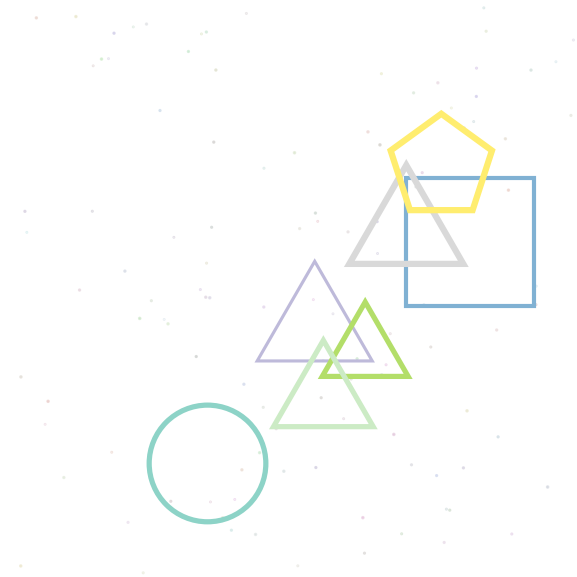[{"shape": "circle", "thickness": 2.5, "radius": 0.51, "center": [0.359, 0.197]}, {"shape": "triangle", "thickness": 1.5, "radius": 0.57, "center": [0.545, 0.432]}, {"shape": "square", "thickness": 2, "radius": 0.55, "center": [0.813, 0.581]}, {"shape": "triangle", "thickness": 2.5, "radius": 0.43, "center": [0.632, 0.39]}, {"shape": "triangle", "thickness": 3, "radius": 0.57, "center": [0.704, 0.599]}, {"shape": "triangle", "thickness": 2.5, "radius": 0.5, "center": [0.56, 0.31]}, {"shape": "pentagon", "thickness": 3, "radius": 0.46, "center": [0.764, 0.71]}]